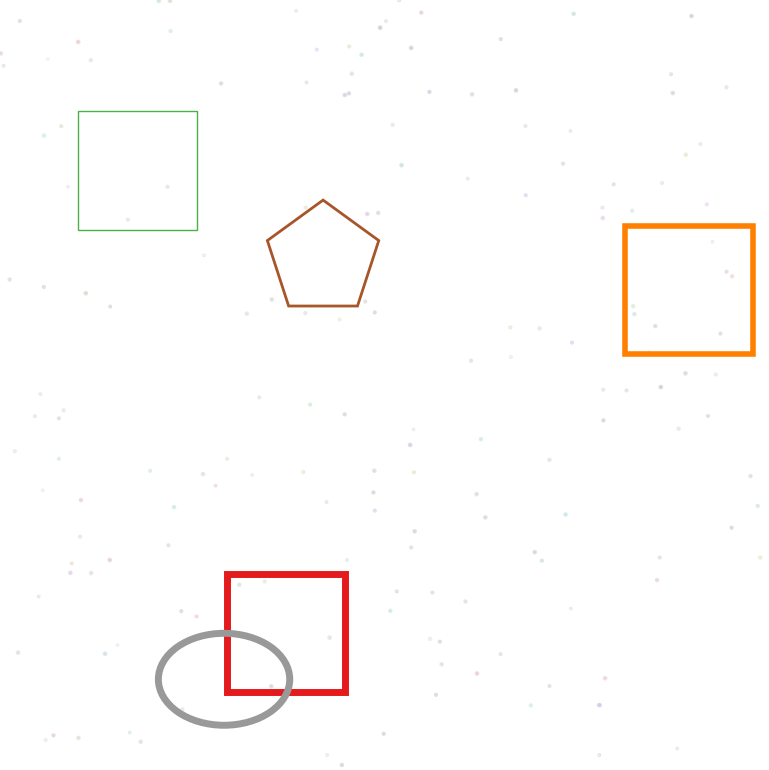[{"shape": "square", "thickness": 2.5, "radius": 0.38, "center": [0.371, 0.178]}, {"shape": "square", "thickness": 0.5, "radius": 0.39, "center": [0.178, 0.779]}, {"shape": "square", "thickness": 2, "radius": 0.41, "center": [0.895, 0.623]}, {"shape": "pentagon", "thickness": 1, "radius": 0.38, "center": [0.42, 0.664]}, {"shape": "oval", "thickness": 2.5, "radius": 0.43, "center": [0.291, 0.118]}]